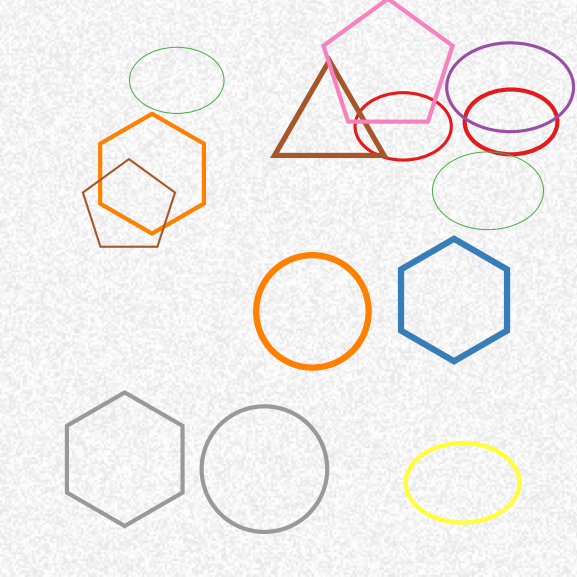[{"shape": "oval", "thickness": 2, "radius": 0.4, "center": [0.885, 0.788]}, {"shape": "oval", "thickness": 1.5, "radius": 0.42, "center": [0.698, 0.78]}, {"shape": "hexagon", "thickness": 3, "radius": 0.53, "center": [0.786, 0.48]}, {"shape": "oval", "thickness": 0.5, "radius": 0.48, "center": [0.845, 0.669]}, {"shape": "oval", "thickness": 0.5, "radius": 0.41, "center": [0.306, 0.86]}, {"shape": "oval", "thickness": 1.5, "radius": 0.55, "center": [0.883, 0.848]}, {"shape": "circle", "thickness": 3, "radius": 0.49, "center": [0.541, 0.46]}, {"shape": "hexagon", "thickness": 2, "radius": 0.52, "center": [0.263, 0.698]}, {"shape": "oval", "thickness": 2, "radius": 0.49, "center": [0.801, 0.163]}, {"shape": "pentagon", "thickness": 1, "radius": 0.42, "center": [0.223, 0.64]}, {"shape": "triangle", "thickness": 2.5, "radius": 0.55, "center": [0.57, 0.785]}, {"shape": "pentagon", "thickness": 2, "radius": 0.59, "center": [0.672, 0.884]}, {"shape": "circle", "thickness": 2, "radius": 0.54, "center": [0.458, 0.187]}, {"shape": "hexagon", "thickness": 2, "radius": 0.58, "center": [0.216, 0.204]}]